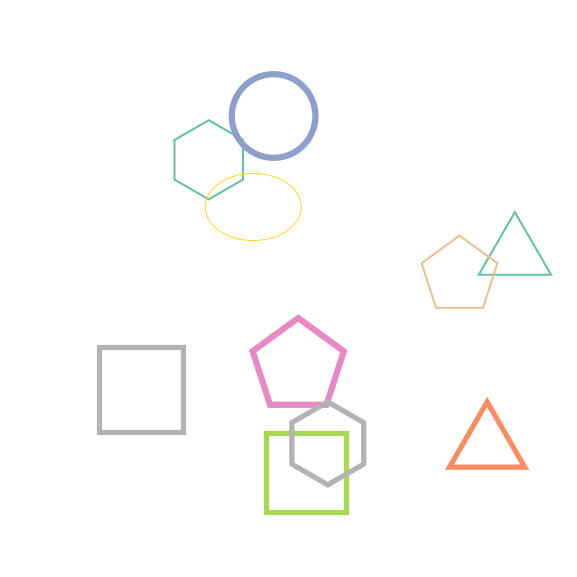[{"shape": "triangle", "thickness": 1, "radius": 0.36, "center": [0.892, 0.56]}, {"shape": "hexagon", "thickness": 1, "radius": 0.34, "center": [0.361, 0.722]}, {"shape": "triangle", "thickness": 2.5, "radius": 0.38, "center": [0.844, 0.228]}, {"shape": "circle", "thickness": 3, "radius": 0.36, "center": [0.474, 0.798]}, {"shape": "pentagon", "thickness": 3, "radius": 0.42, "center": [0.516, 0.365]}, {"shape": "square", "thickness": 2.5, "radius": 0.34, "center": [0.53, 0.181]}, {"shape": "oval", "thickness": 0.5, "radius": 0.42, "center": [0.439, 0.641]}, {"shape": "pentagon", "thickness": 1, "radius": 0.35, "center": [0.796, 0.522]}, {"shape": "hexagon", "thickness": 2.5, "radius": 0.36, "center": [0.568, 0.231]}, {"shape": "square", "thickness": 2.5, "radius": 0.37, "center": [0.244, 0.325]}]